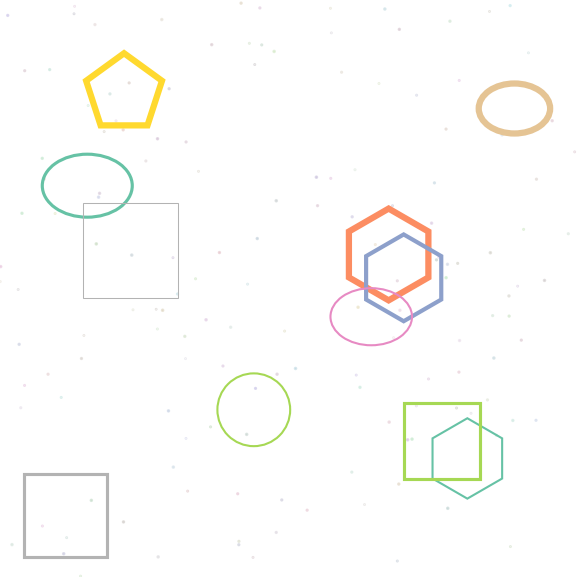[{"shape": "oval", "thickness": 1.5, "radius": 0.39, "center": [0.151, 0.678]}, {"shape": "hexagon", "thickness": 1, "radius": 0.35, "center": [0.809, 0.205]}, {"shape": "hexagon", "thickness": 3, "radius": 0.4, "center": [0.673, 0.558]}, {"shape": "hexagon", "thickness": 2, "radius": 0.38, "center": [0.699, 0.518]}, {"shape": "oval", "thickness": 1, "radius": 0.35, "center": [0.643, 0.451]}, {"shape": "circle", "thickness": 1, "radius": 0.32, "center": [0.439, 0.29]}, {"shape": "square", "thickness": 1.5, "radius": 0.33, "center": [0.765, 0.235]}, {"shape": "pentagon", "thickness": 3, "radius": 0.35, "center": [0.215, 0.838]}, {"shape": "oval", "thickness": 3, "radius": 0.31, "center": [0.891, 0.811]}, {"shape": "square", "thickness": 1.5, "radius": 0.36, "center": [0.113, 0.107]}, {"shape": "square", "thickness": 0.5, "radius": 0.41, "center": [0.226, 0.565]}]